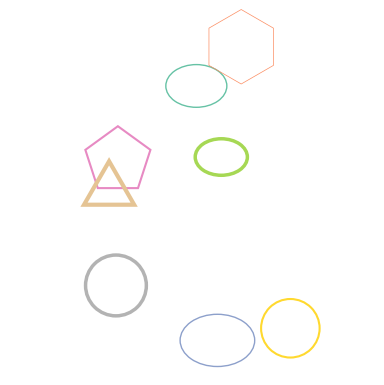[{"shape": "oval", "thickness": 1, "radius": 0.4, "center": [0.51, 0.777]}, {"shape": "hexagon", "thickness": 0.5, "radius": 0.48, "center": [0.627, 0.879]}, {"shape": "oval", "thickness": 1, "radius": 0.48, "center": [0.565, 0.116]}, {"shape": "pentagon", "thickness": 1.5, "radius": 0.44, "center": [0.306, 0.583]}, {"shape": "oval", "thickness": 2.5, "radius": 0.34, "center": [0.575, 0.592]}, {"shape": "circle", "thickness": 1.5, "radius": 0.38, "center": [0.754, 0.147]}, {"shape": "triangle", "thickness": 3, "radius": 0.38, "center": [0.283, 0.506]}, {"shape": "circle", "thickness": 2.5, "radius": 0.39, "center": [0.301, 0.259]}]